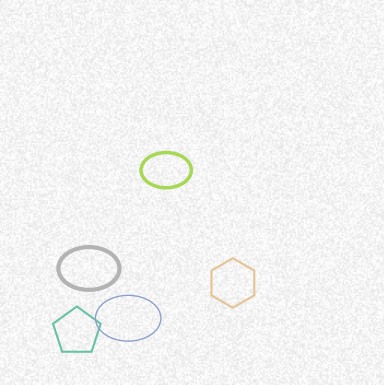[{"shape": "pentagon", "thickness": 1.5, "radius": 0.33, "center": [0.2, 0.139]}, {"shape": "oval", "thickness": 1, "radius": 0.43, "center": [0.333, 0.173]}, {"shape": "oval", "thickness": 2.5, "radius": 0.33, "center": [0.432, 0.558]}, {"shape": "hexagon", "thickness": 1.5, "radius": 0.32, "center": [0.605, 0.265]}, {"shape": "oval", "thickness": 3, "radius": 0.4, "center": [0.231, 0.303]}]